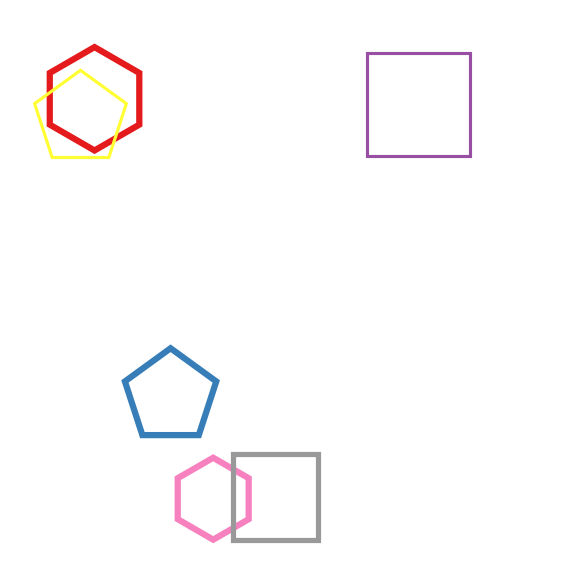[{"shape": "hexagon", "thickness": 3, "radius": 0.45, "center": [0.164, 0.828]}, {"shape": "pentagon", "thickness": 3, "radius": 0.42, "center": [0.295, 0.313]}, {"shape": "square", "thickness": 1.5, "radius": 0.45, "center": [0.724, 0.819]}, {"shape": "pentagon", "thickness": 1.5, "radius": 0.42, "center": [0.139, 0.794]}, {"shape": "hexagon", "thickness": 3, "radius": 0.35, "center": [0.369, 0.136]}, {"shape": "square", "thickness": 2.5, "radius": 0.37, "center": [0.478, 0.139]}]